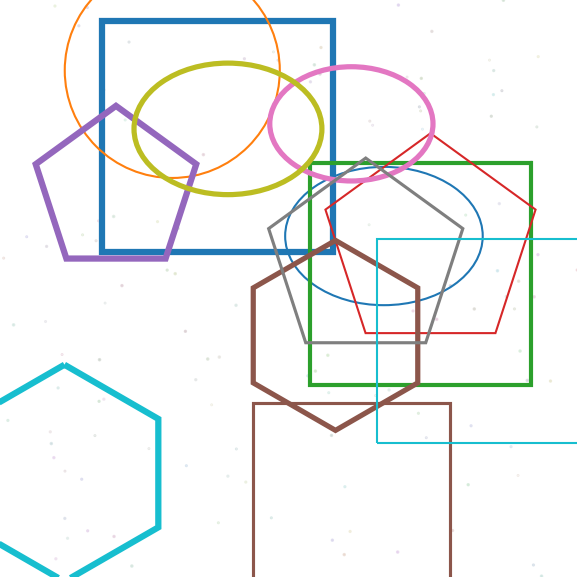[{"shape": "oval", "thickness": 1, "radius": 0.86, "center": [0.665, 0.59]}, {"shape": "square", "thickness": 3, "radius": 1.0, "center": [0.377, 0.762]}, {"shape": "circle", "thickness": 1, "radius": 0.93, "center": [0.298, 0.877]}, {"shape": "square", "thickness": 2, "radius": 0.96, "center": [0.728, 0.524]}, {"shape": "pentagon", "thickness": 1, "radius": 0.96, "center": [0.745, 0.577]}, {"shape": "pentagon", "thickness": 3, "radius": 0.73, "center": [0.201, 0.67]}, {"shape": "square", "thickness": 1.5, "radius": 0.85, "center": [0.608, 0.132]}, {"shape": "hexagon", "thickness": 2.5, "radius": 0.82, "center": [0.581, 0.418]}, {"shape": "oval", "thickness": 2.5, "radius": 0.71, "center": [0.608, 0.785]}, {"shape": "pentagon", "thickness": 1.5, "radius": 0.88, "center": [0.633, 0.549]}, {"shape": "oval", "thickness": 2.5, "radius": 0.81, "center": [0.395, 0.776]}, {"shape": "hexagon", "thickness": 3, "radius": 0.94, "center": [0.112, 0.18]}, {"shape": "square", "thickness": 1, "radius": 0.88, "center": [0.829, 0.408]}]